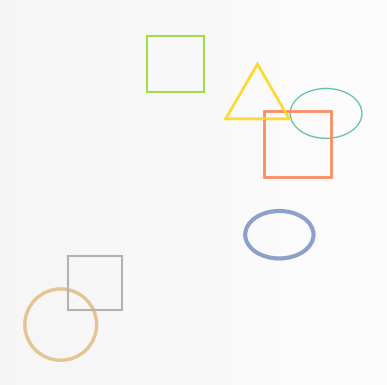[{"shape": "oval", "thickness": 1, "radius": 0.46, "center": [0.841, 0.705]}, {"shape": "square", "thickness": 2, "radius": 0.43, "center": [0.767, 0.626]}, {"shape": "oval", "thickness": 3, "radius": 0.44, "center": [0.721, 0.39]}, {"shape": "square", "thickness": 1.5, "radius": 0.36, "center": [0.453, 0.834]}, {"shape": "triangle", "thickness": 2, "radius": 0.47, "center": [0.664, 0.739]}, {"shape": "circle", "thickness": 2.5, "radius": 0.46, "center": [0.157, 0.157]}, {"shape": "square", "thickness": 1.5, "radius": 0.35, "center": [0.245, 0.265]}]